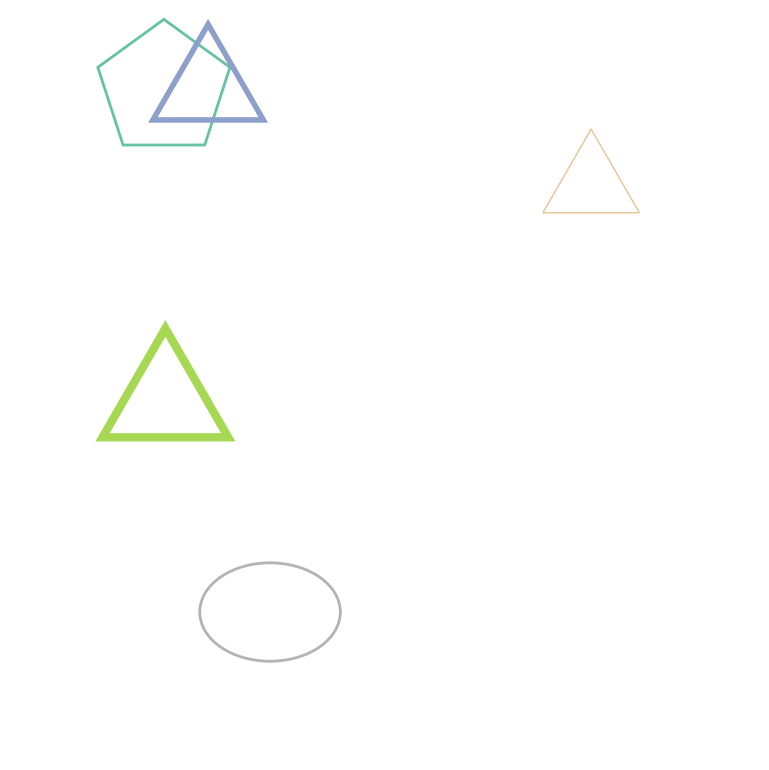[{"shape": "pentagon", "thickness": 1, "radius": 0.45, "center": [0.213, 0.885]}, {"shape": "triangle", "thickness": 2, "radius": 0.41, "center": [0.27, 0.886]}, {"shape": "triangle", "thickness": 3, "radius": 0.47, "center": [0.215, 0.479]}, {"shape": "triangle", "thickness": 0.5, "radius": 0.36, "center": [0.768, 0.76]}, {"shape": "oval", "thickness": 1, "radius": 0.46, "center": [0.351, 0.205]}]